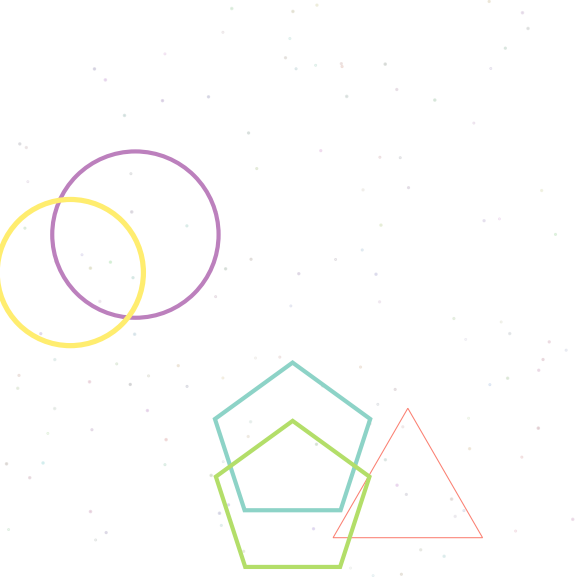[{"shape": "pentagon", "thickness": 2, "radius": 0.71, "center": [0.507, 0.23]}, {"shape": "triangle", "thickness": 0.5, "radius": 0.75, "center": [0.706, 0.143]}, {"shape": "pentagon", "thickness": 2, "radius": 0.7, "center": [0.507, 0.131]}, {"shape": "circle", "thickness": 2, "radius": 0.72, "center": [0.234, 0.593]}, {"shape": "circle", "thickness": 2.5, "radius": 0.63, "center": [0.122, 0.527]}]